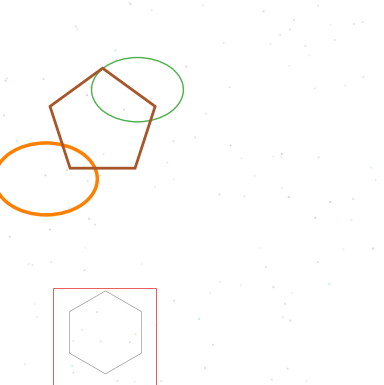[{"shape": "square", "thickness": 0.5, "radius": 0.67, "center": [0.272, 0.118]}, {"shape": "oval", "thickness": 1, "radius": 0.6, "center": [0.357, 0.767]}, {"shape": "oval", "thickness": 2.5, "radius": 0.67, "center": [0.119, 0.535]}, {"shape": "pentagon", "thickness": 2, "radius": 0.72, "center": [0.266, 0.679]}, {"shape": "hexagon", "thickness": 0.5, "radius": 0.54, "center": [0.274, 0.137]}]